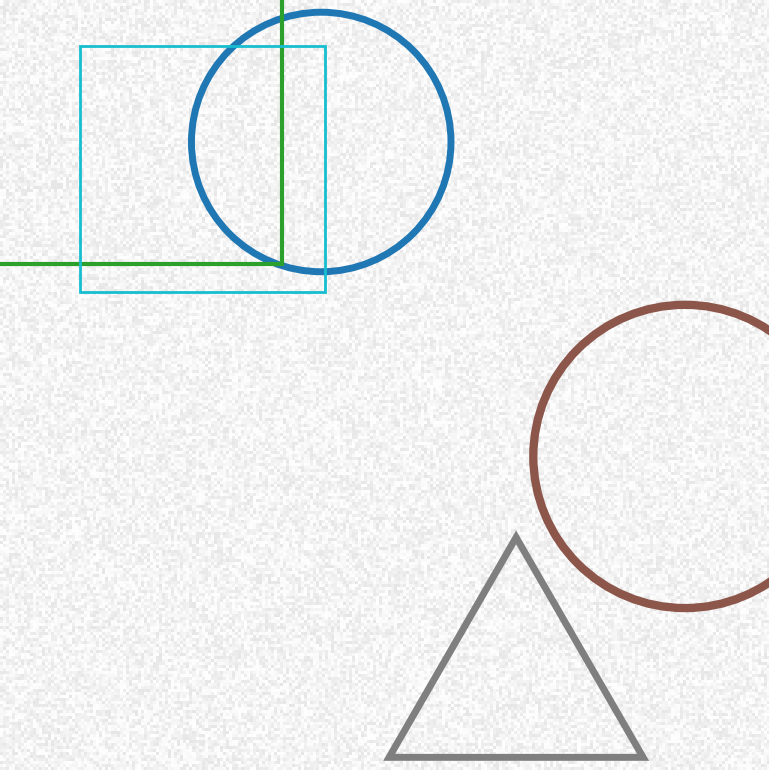[{"shape": "circle", "thickness": 2.5, "radius": 0.84, "center": [0.417, 0.816]}, {"shape": "square", "thickness": 1.5, "radius": 0.94, "center": [0.179, 0.846]}, {"shape": "circle", "thickness": 3, "radius": 0.98, "center": [0.89, 0.407]}, {"shape": "triangle", "thickness": 2.5, "radius": 0.95, "center": [0.67, 0.112]}, {"shape": "square", "thickness": 1, "radius": 0.8, "center": [0.263, 0.781]}]